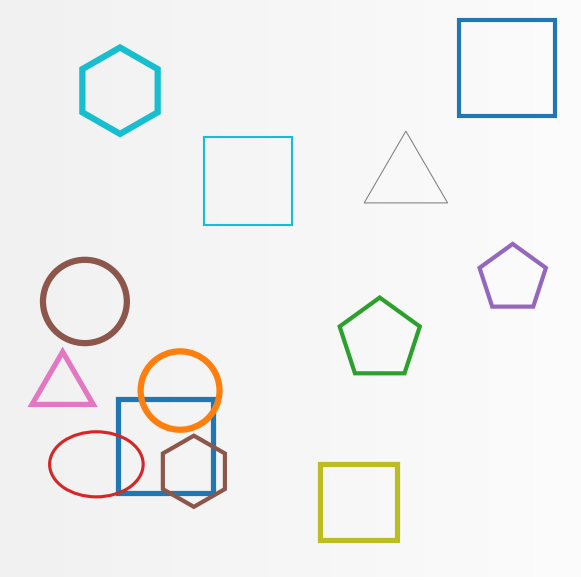[{"shape": "square", "thickness": 2.5, "radius": 0.41, "center": [0.285, 0.227]}, {"shape": "square", "thickness": 2, "radius": 0.41, "center": [0.872, 0.882]}, {"shape": "circle", "thickness": 3, "radius": 0.34, "center": [0.31, 0.323]}, {"shape": "pentagon", "thickness": 2, "radius": 0.36, "center": [0.653, 0.411]}, {"shape": "oval", "thickness": 1.5, "radius": 0.4, "center": [0.166, 0.195]}, {"shape": "pentagon", "thickness": 2, "radius": 0.3, "center": [0.882, 0.517]}, {"shape": "circle", "thickness": 3, "radius": 0.36, "center": [0.146, 0.477]}, {"shape": "hexagon", "thickness": 2, "radius": 0.31, "center": [0.334, 0.183]}, {"shape": "triangle", "thickness": 2.5, "radius": 0.3, "center": [0.108, 0.329]}, {"shape": "triangle", "thickness": 0.5, "radius": 0.41, "center": [0.698, 0.689]}, {"shape": "square", "thickness": 2.5, "radius": 0.33, "center": [0.617, 0.13]}, {"shape": "square", "thickness": 1, "radius": 0.38, "center": [0.427, 0.686]}, {"shape": "hexagon", "thickness": 3, "radius": 0.37, "center": [0.206, 0.842]}]